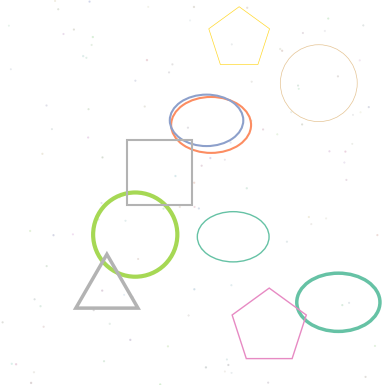[{"shape": "oval", "thickness": 1, "radius": 0.47, "center": [0.606, 0.385]}, {"shape": "oval", "thickness": 2.5, "radius": 0.54, "center": [0.879, 0.215]}, {"shape": "oval", "thickness": 1.5, "radius": 0.52, "center": [0.548, 0.676]}, {"shape": "oval", "thickness": 1.5, "radius": 0.48, "center": [0.536, 0.687]}, {"shape": "pentagon", "thickness": 1, "radius": 0.51, "center": [0.699, 0.15]}, {"shape": "circle", "thickness": 3, "radius": 0.55, "center": [0.351, 0.391]}, {"shape": "pentagon", "thickness": 0.5, "radius": 0.41, "center": [0.621, 0.9]}, {"shape": "circle", "thickness": 0.5, "radius": 0.5, "center": [0.828, 0.784]}, {"shape": "square", "thickness": 1.5, "radius": 0.42, "center": [0.414, 0.551]}, {"shape": "triangle", "thickness": 2.5, "radius": 0.47, "center": [0.278, 0.246]}]